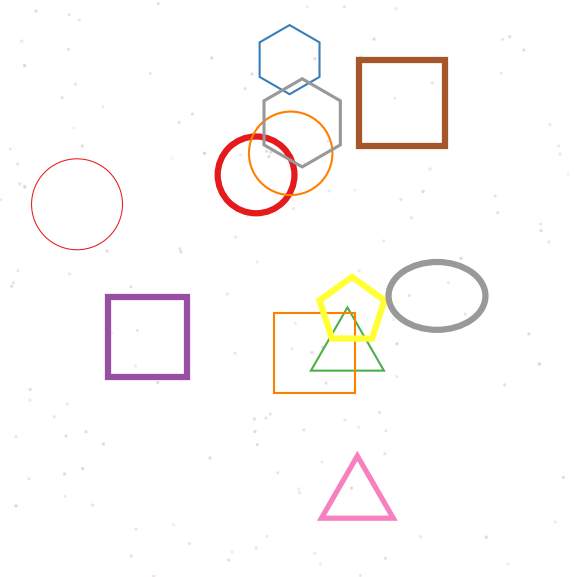[{"shape": "circle", "thickness": 0.5, "radius": 0.39, "center": [0.133, 0.645]}, {"shape": "circle", "thickness": 3, "radius": 0.33, "center": [0.443, 0.696]}, {"shape": "hexagon", "thickness": 1, "radius": 0.3, "center": [0.501, 0.896]}, {"shape": "triangle", "thickness": 1, "radius": 0.37, "center": [0.602, 0.394]}, {"shape": "square", "thickness": 3, "radius": 0.34, "center": [0.255, 0.416]}, {"shape": "circle", "thickness": 1, "radius": 0.36, "center": [0.503, 0.734]}, {"shape": "square", "thickness": 1, "radius": 0.35, "center": [0.544, 0.388]}, {"shape": "pentagon", "thickness": 3, "radius": 0.3, "center": [0.61, 0.461]}, {"shape": "square", "thickness": 3, "radius": 0.37, "center": [0.696, 0.821]}, {"shape": "triangle", "thickness": 2.5, "radius": 0.36, "center": [0.619, 0.138]}, {"shape": "hexagon", "thickness": 1.5, "radius": 0.38, "center": [0.523, 0.786]}, {"shape": "oval", "thickness": 3, "radius": 0.42, "center": [0.757, 0.487]}]